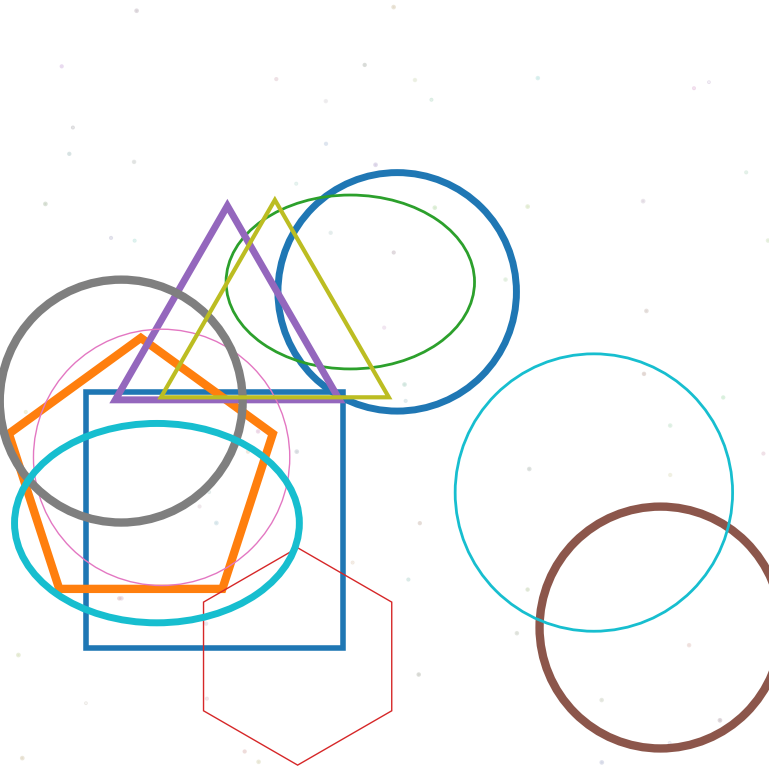[{"shape": "square", "thickness": 2, "radius": 0.83, "center": [0.278, 0.325]}, {"shape": "circle", "thickness": 2.5, "radius": 0.77, "center": [0.516, 0.621]}, {"shape": "pentagon", "thickness": 3, "radius": 0.9, "center": [0.183, 0.381]}, {"shape": "oval", "thickness": 1, "radius": 0.81, "center": [0.455, 0.634]}, {"shape": "hexagon", "thickness": 0.5, "radius": 0.71, "center": [0.387, 0.147]}, {"shape": "triangle", "thickness": 2.5, "radius": 0.84, "center": [0.295, 0.565]}, {"shape": "circle", "thickness": 3, "radius": 0.79, "center": [0.858, 0.185]}, {"shape": "circle", "thickness": 0.5, "radius": 0.83, "center": [0.21, 0.406]}, {"shape": "circle", "thickness": 3, "radius": 0.79, "center": [0.157, 0.479]}, {"shape": "triangle", "thickness": 1.5, "radius": 0.85, "center": [0.357, 0.569]}, {"shape": "oval", "thickness": 2.5, "radius": 0.92, "center": [0.204, 0.321]}, {"shape": "circle", "thickness": 1, "radius": 0.9, "center": [0.771, 0.36]}]